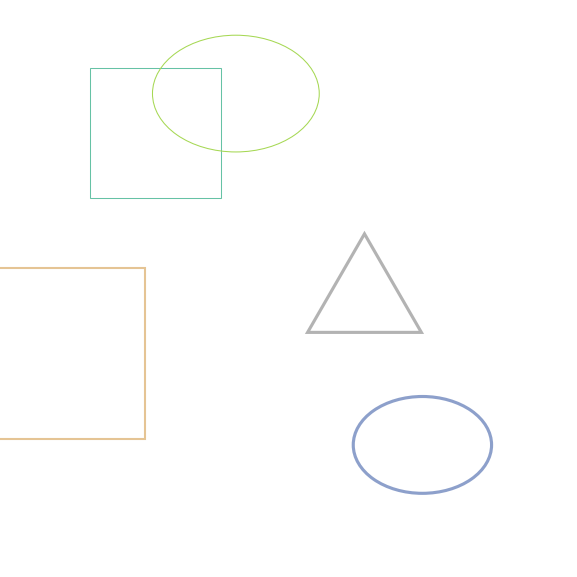[{"shape": "square", "thickness": 0.5, "radius": 0.56, "center": [0.269, 0.769]}, {"shape": "oval", "thickness": 1.5, "radius": 0.6, "center": [0.731, 0.229]}, {"shape": "oval", "thickness": 0.5, "radius": 0.72, "center": [0.408, 0.837]}, {"shape": "square", "thickness": 1, "radius": 0.74, "center": [0.103, 0.387]}, {"shape": "triangle", "thickness": 1.5, "radius": 0.57, "center": [0.631, 0.48]}]